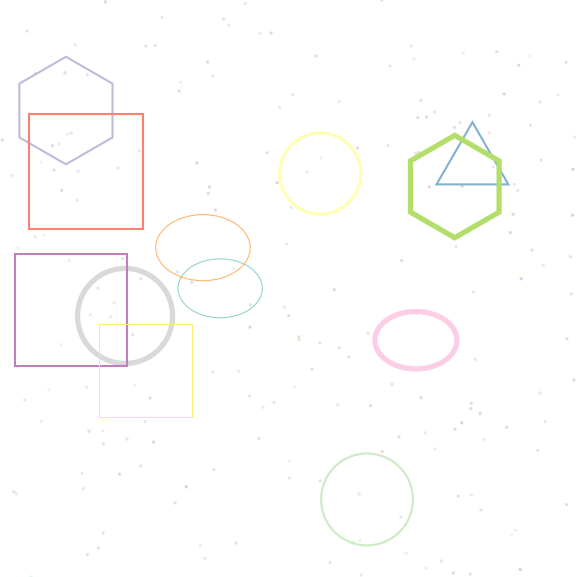[{"shape": "oval", "thickness": 0.5, "radius": 0.36, "center": [0.381, 0.5]}, {"shape": "circle", "thickness": 1.5, "radius": 0.35, "center": [0.555, 0.699]}, {"shape": "hexagon", "thickness": 1, "radius": 0.47, "center": [0.114, 0.808]}, {"shape": "square", "thickness": 1, "radius": 0.49, "center": [0.149, 0.702]}, {"shape": "triangle", "thickness": 1, "radius": 0.36, "center": [0.818, 0.716]}, {"shape": "oval", "thickness": 0.5, "radius": 0.41, "center": [0.351, 0.57]}, {"shape": "hexagon", "thickness": 2.5, "radius": 0.44, "center": [0.787, 0.676]}, {"shape": "oval", "thickness": 2.5, "radius": 0.36, "center": [0.72, 0.41]}, {"shape": "circle", "thickness": 2.5, "radius": 0.41, "center": [0.217, 0.452]}, {"shape": "square", "thickness": 1, "radius": 0.49, "center": [0.122, 0.462]}, {"shape": "circle", "thickness": 1, "radius": 0.4, "center": [0.636, 0.134]}, {"shape": "square", "thickness": 0.5, "radius": 0.4, "center": [0.252, 0.357]}]